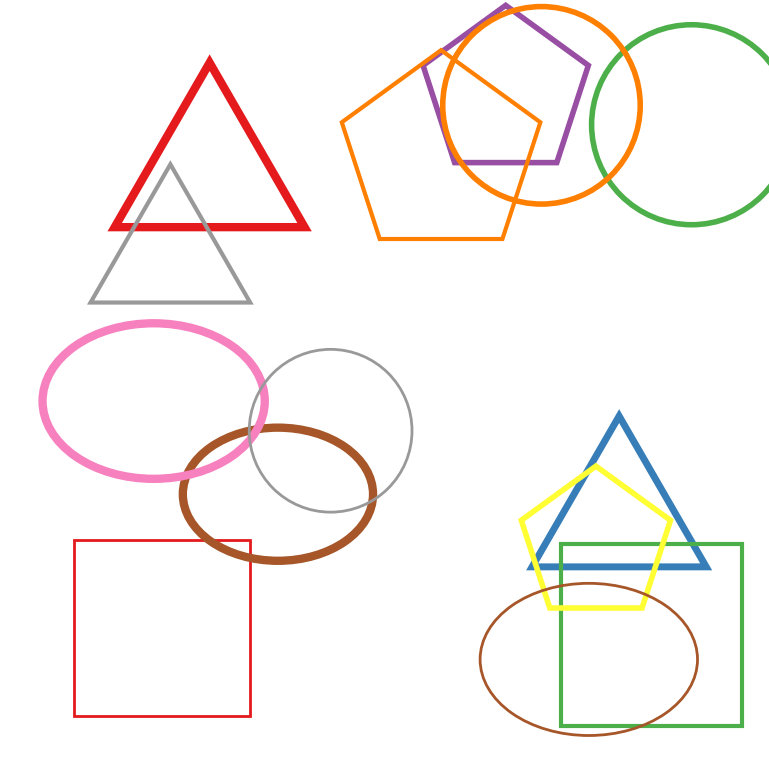[{"shape": "triangle", "thickness": 3, "radius": 0.71, "center": [0.272, 0.776]}, {"shape": "square", "thickness": 1, "radius": 0.57, "center": [0.21, 0.185]}, {"shape": "triangle", "thickness": 2.5, "radius": 0.65, "center": [0.804, 0.329]}, {"shape": "circle", "thickness": 2, "radius": 0.65, "center": [0.898, 0.838]}, {"shape": "square", "thickness": 1.5, "radius": 0.59, "center": [0.846, 0.175]}, {"shape": "pentagon", "thickness": 2, "radius": 0.56, "center": [0.657, 0.88]}, {"shape": "circle", "thickness": 2, "radius": 0.64, "center": [0.703, 0.863]}, {"shape": "pentagon", "thickness": 1.5, "radius": 0.68, "center": [0.573, 0.799]}, {"shape": "pentagon", "thickness": 2, "radius": 0.51, "center": [0.774, 0.293]}, {"shape": "oval", "thickness": 1, "radius": 0.71, "center": [0.765, 0.144]}, {"shape": "oval", "thickness": 3, "radius": 0.62, "center": [0.361, 0.358]}, {"shape": "oval", "thickness": 3, "radius": 0.72, "center": [0.2, 0.479]}, {"shape": "circle", "thickness": 1, "radius": 0.53, "center": [0.429, 0.441]}, {"shape": "triangle", "thickness": 1.5, "radius": 0.6, "center": [0.221, 0.667]}]